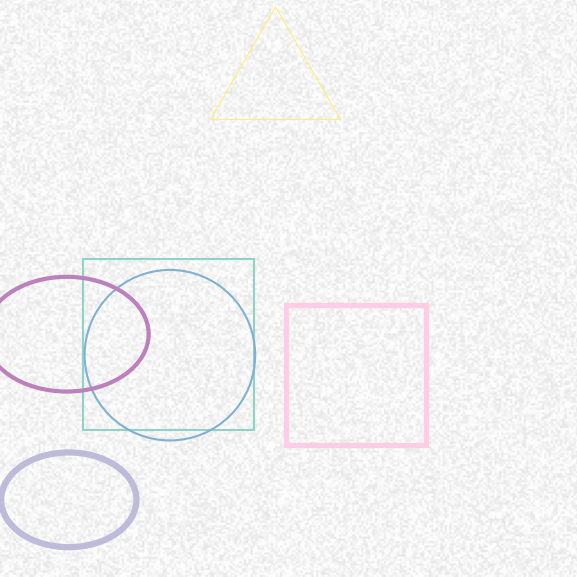[{"shape": "square", "thickness": 1, "radius": 0.74, "center": [0.291, 0.402]}, {"shape": "oval", "thickness": 3, "radius": 0.59, "center": [0.119, 0.134]}, {"shape": "circle", "thickness": 1, "radius": 0.74, "center": [0.294, 0.384]}, {"shape": "square", "thickness": 2.5, "radius": 0.61, "center": [0.616, 0.349]}, {"shape": "oval", "thickness": 2, "radius": 0.71, "center": [0.116, 0.42]}, {"shape": "triangle", "thickness": 0.5, "radius": 0.65, "center": [0.477, 0.857]}]